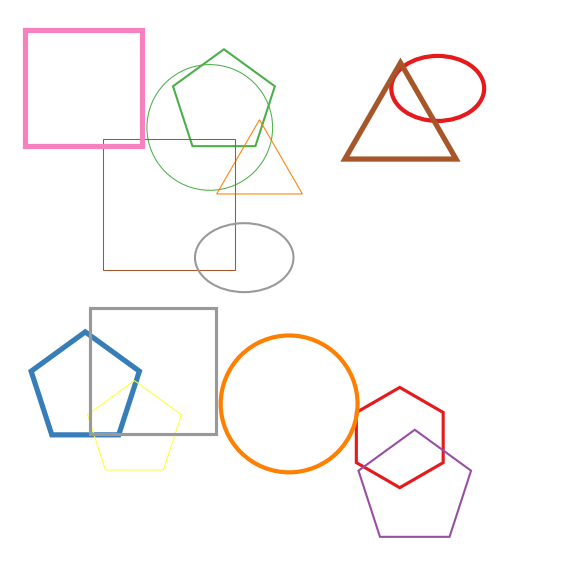[{"shape": "hexagon", "thickness": 1.5, "radius": 0.43, "center": [0.692, 0.241]}, {"shape": "oval", "thickness": 2, "radius": 0.4, "center": [0.758, 0.846]}, {"shape": "pentagon", "thickness": 2.5, "radius": 0.49, "center": [0.148, 0.326]}, {"shape": "pentagon", "thickness": 1, "radius": 0.46, "center": [0.388, 0.821]}, {"shape": "circle", "thickness": 0.5, "radius": 0.54, "center": [0.363, 0.778]}, {"shape": "pentagon", "thickness": 1, "radius": 0.51, "center": [0.718, 0.152]}, {"shape": "circle", "thickness": 2, "radius": 0.59, "center": [0.501, 0.3]}, {"shape": "triangle", "thickness": 0.5, "radius": 0.43, "center": [0.449, 0.706]}, {"shape": "pentagon", "thickness": 0.5, "radius": 0.43, "center": [0.233, 0.255]}, {"shape": "triangle", "thickness": 2.5, "radius": 0.56, "center": [0.693, 0.779]}, {"shape": "square", "thickness": 0.5, "radius": 0.57, "center": [0.292, 0.645]}, {"shape": "square", "thickness": 2.5, "radius": 0.51, "center": [0.145, 0.847]}, {"shape": "square", "thickness": 1.5, "radius": 0.54, "center": [0.265, 0.356]}, {"shape": "oval", "thickness": 1, "radius": 0.43, "center": [0.423, 0.553]}]